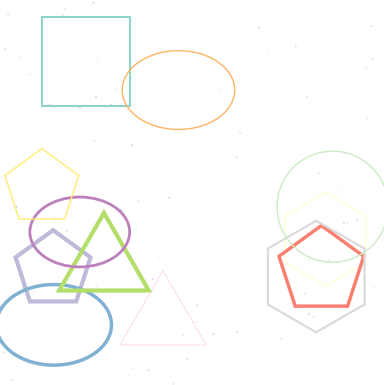[{"shape": "square", "thickness": 1.5, "radius": 0.58, "center": [0.223, 0.841]}, {"shape": "hexagon", "thickness": 0.5, "radius": 0.6, "center": [0.845, 0.378]}, {"shape": "pentagon", "thickness": 3, "radius": 0.51, "center": [0.138, 0.3]}, {"shape": "pentagon", "thickness": 2.5, "radius": 0.58, "center": [0.835, 0.298]}, {"shape": "oval", "thickness": 2.5, "radius": 0.75, "center": [0.14, 0.156]}, {"shape": "oval", "thickness": 1, "radius": 0.73, "center": [0.463, 0.766]}, {"shape": "triangle", "thickness": 3, "radius": 0.67, "center": [0.27, 0.313]}, {"shape": "triangle", "thickness": 0.5, "radius": 0.65, "center": [0.423, 0.168]}, {"shape": "hexagon", "thickness": 1.5, "radius": 0.72, "center": [0.821, 0.282]}, {"shape": "oval", "thickness": 2, "radius": 0.65, "center": [0.207, 0.397]}, {"shape": "circle", "thickness": 1, "radius": 0.72, "center": [0.864, 0.463]}, {"shape": "pentagon", "thickness": 1, "radius": 0.5, "center": [0.109, 0.513]}]